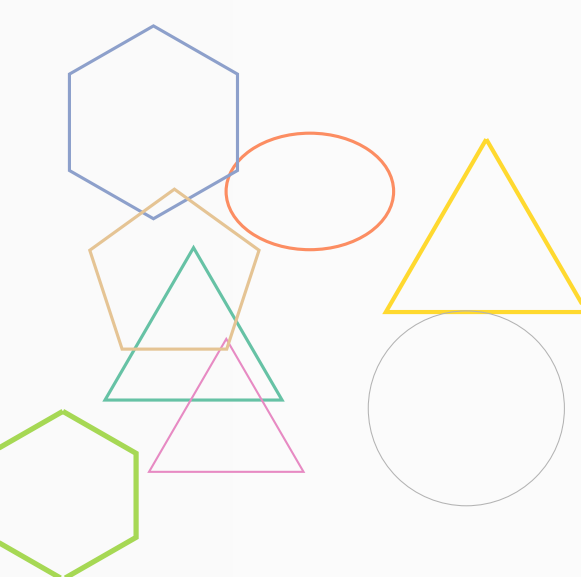[{"shape": "triangle", "thickness": 1.5, "radius": 0.88, "center": [0.333, 0.394]}, {"shape": "oval", "thickness": 1.5, "radius": 0.72, "center": [0.533, 0.668]}, {"shape": "hexagon", "thickness": 1.5, "radius": 0.83, "center": [0.264, 0.787]}, {"shape": "triangle", "thickness": 1, "radius": 0.77, "center": [0.389, 0.259]}, {"shape": "hexagon", "thickness": 2.5, "radius": 0.73, "center": [0.108, 0.141]}, {"shape": "triangle", "thickness": 2, "radius": 1.0, "center": [0.837, 0.559]}, {"shape": "pentagon", "thickness": 1.5, "radius": 0.77, "center": [0.3, 0.518]}, {"shape": "circle", "thickness": 0.5, "radius": 0.84, "center": [0.802, 0.292]}]